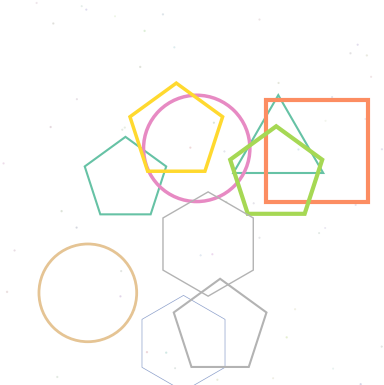[{"shape": "pentagon", "thickness": 1.5, "radius": 0.56, "center": [0.326, 0.533]}, {"shape": "triangle", "thickness": 1.5, "radius": 0.67, "center": [0.723, 0.618]}, {"shape": "square", "thickness": 3, "radius": 0.66, "center": [0.823, 0.608]}, {"shape": "hexagon", "thickness": 0.5, "radius": 0.62, "center": [0.477, 0.108]}, {"shape": "circle", "thickness": 2.5, "radius": 0.69, "center": [0.511, 0.615]}, {"shape": "pentagon", "thickness": 3, "radius": 0.63, "center": [0.717, 0.546]}, {"shape": "pentagon", "thickness": 2.5, "radius": 0.63, "center": [0.458, 0.658]}, {"shape": "circle", "thickness": 2, "radius": 0.63, "center": [0.228, 0.239]}, {"shape": "hexagon", "thickness": 1, "radius": 0.68, "center": [0.541, 0.366]}, {"shape": "pentagon", "thickness": 1.5, "radius": 0.63, "center": [0.572, 0.149]}]